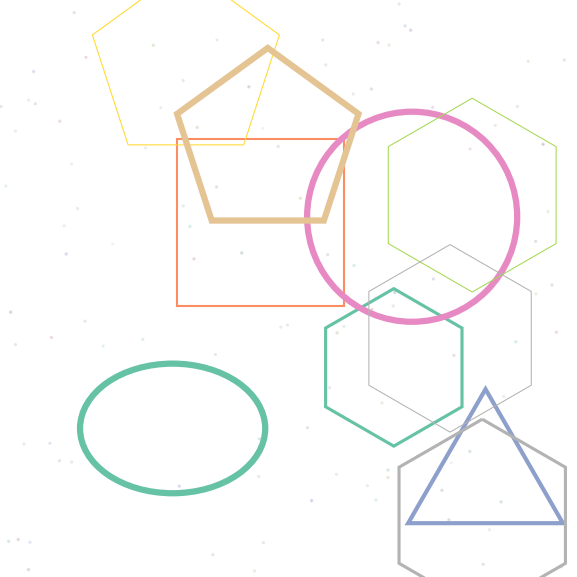[{"shape": "oval", "thickness": 3, "radius": 0.8, "center": [0.299, 0.257]}, {"shape": "hexagon", "thickness": 1.5, "radius": 0.68, "center": [0.682, 0.363]}, {"shape": "square", "thickness": 1, "radius": 0.72, "center": [0.451, 0.614]}, {"shape": "triangle", "thickness": 2, "radius": 0.77, "center": [0.841, 0.171]}, {"shape": "circle", "thickness": 3, "radius": 0.91, "center": [0.714, 0.624]}, {"shape": "hexagon", "thickness": 0.5, "radius": 0.84, "center": [0.818, 0.661]}, {"shape": "pentagon", "thickness": 0.5, "radius": 0.85, "center": [0.322, 0.886]}, {"shape": "pentagon", "thickness": 3, "radius": 0.83, "center": [0.464, 0.751]}, {"shape": "hexagon", "thickness": 0.5, "radius": 0.81, "center": [0.779, 0.413]}, {"shape": "hexagon", "thickness": 1.5, "radius": 0.83, "center": [0.835, 0.107]}]